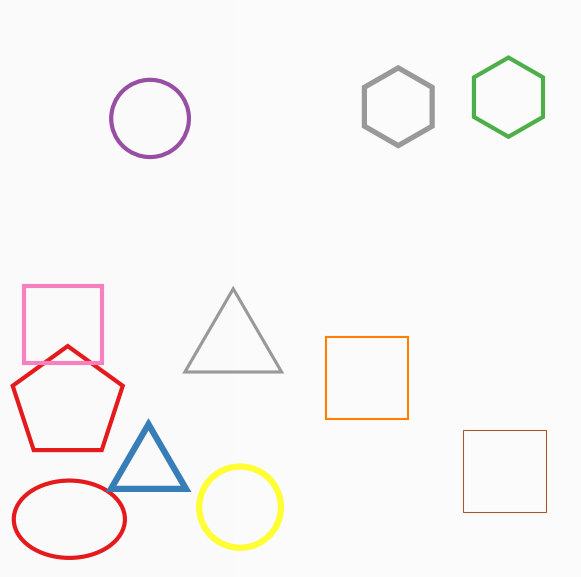[{"shape": "pentagon", "thickness": 2, "radius": 0.5, "center": [0.117, 0.3]}, {"shape": "oval", "thickness": 2, "radius": 0.48, "center": [0.119, 0.1]}, {"shape": "triangle", "thickness": 3, "radius": 0.37, "center": [0.255, 0.19]}, {"shape": "hexagon", "thickness": 2, "radius": 0.34, "center": [0.875, 0.831]}, {"shape": "circle", "thickness": 2, "radius": 0.33, "center": [0.258, 0.794]}, {"shape": "square", "thickness": 1, "radius": 0.35, "center": [0.632, 0.344]}, {"shape": "circle", "thickness": 3, "radius": 0.35, "center": [0.413, 0.121]}, {"shape": "square", "thickness": 0.5, "radius": 0.36, "center": [0.868, 0.184]}, {"shape": "square", "thickness": 2, "radius": 0.33, "center": [0.108, 0.438]}, {"shape": "triangle", "thickness": 1.5, "radius": 0.48, "center": [0.401, 0.403]}, {"shape": "hexagon", "thickness": 2.5, "radius": 0.34, "center": [0.685, 0.814]}]